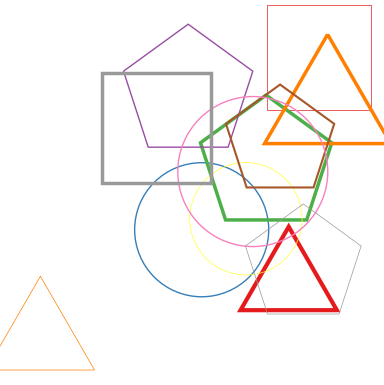[{"shape": "triangle", "thickness": 3, "radius": 0.72, "center": [0.75, 0.267]}, {"shape": "square", "thickness": 0.5, "radius": 0.68, "center": [0.829, 0.851]}, {"shape": "circle", "thickness": 1, "radius": 0.87, "center": [0.524, 0.403]}, {"shape": "pentagon", "thickness": 2.5, "radius": 0.9, "center": [0.691, 0.574]}, {"shape": "pentagon", "thickness": 1, "radius": 0.88, "center": [0.489, 0.761]}, {"shape": "triangle", "thickness": 2.5, "radius": 0.95, "center": [0.851, 0.722]}, {"shape": "triangle", "thickness": 0.5, "radius": 0.81, "center": [0.105, 0.12]}, {"shape": "circle", "thickness": 0.5, "radius": 0.73, "center": [0.639, 0.432]}, {"shape": "pentagon", "thickness": 1.5, "radius": 0.74, "center": [0.728, 0.633]}, {"shape": "circle", "thickness": 1, "radius": 0.97, "center": [0.657, 0.554]}, {"shape": "pentagon", "thickness": 0.5, "radius": 0.79, "center": [0.788, 0.312]}, {"shape": "square", "thickness": 2.5, "radius": 0.71, "center": [0.407, 0.668]}]